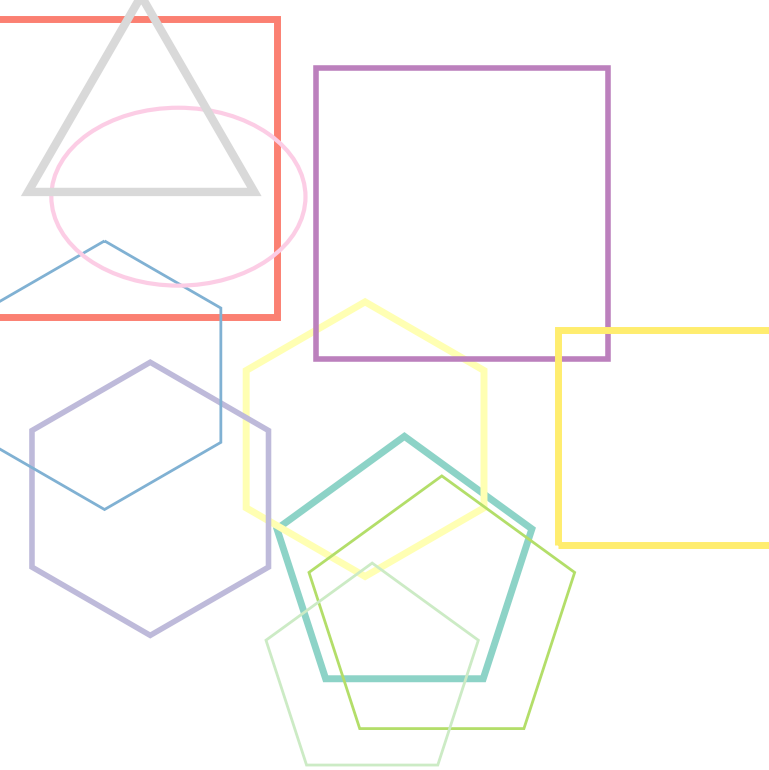[{"shape": "pentagon", "thickness": 2.5, "radius": 0.87, "center": [0.525, 0.259]}, {"shape": "hexagon", "thickness": 2.5, "radius": 0.89, "center": [0.474, 0.43]}, {"shape": "hexagon", "thickness": 2, "radius": 0.89, "center": [0.195, 0.352]}, {"shape": "square", "thickness": 2.5, "radius": 0.97, "center": [0.166, 0.782]}, {"shape": "hexagon", "thickness": 1, "radius": 0.87, "center": [0.136, 0.513]}, {"shape": "pentagon", "thickness": 1, "radius": 0.91, "center": [0.574, 0.201]}, {"shape": "oval", "thickness": 1.5, "radius": 0.83, "center": [0.232, 0.745]}, {"shape": "triangle", "thickness": 3, "radius": 0.85, "center": [0.183, 0.836]}, {"shape": "square", "thickness": 2, "radius": 0.95, "center": [0.6, 0.723]}, {"shape": "pentagon", "thickness": 1, "radius": 0.72, "center": [0.483, 0.124]}, {"shape": "square", "thickness": 2.5, "radius": 0.7, "center": [0.864, 0.432]}]